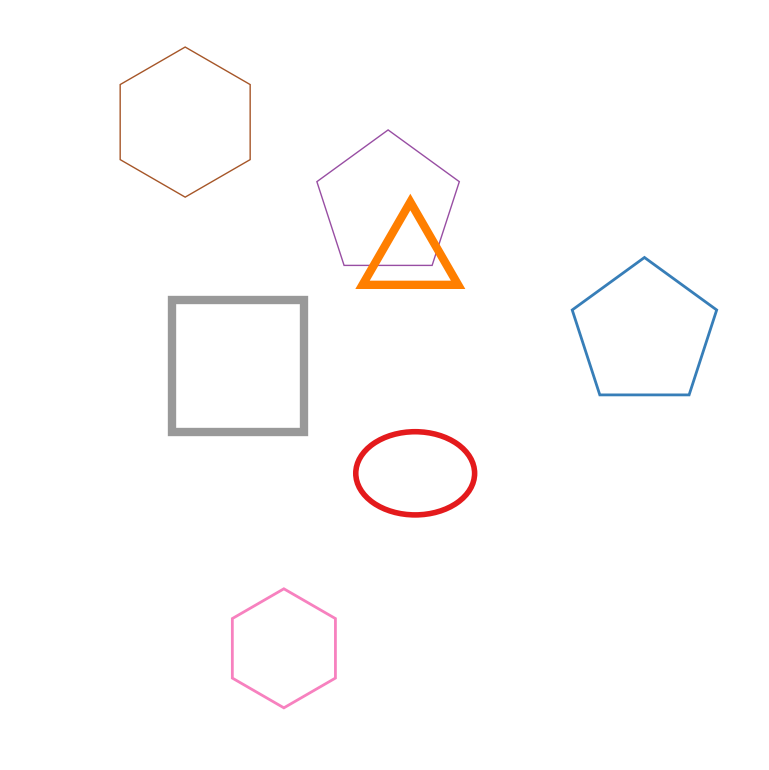[{"shape": "oval", "thickness": 2, "radius": 0.39, "center": [0.539, 0.385]}, {"shape": "pentagon", "thickness": 1, "radius": 0.49, "center": [0.837, 0.567]}, {"shape": "pentagon", "thickness": 0.5, "radius": 0.49, "center": [0.504, 0.734]}, {"shape": "triangle", "thickness": 3, "radius": 0.36, "center": [0.533, 0.666]}, {"shape": "hexagon", "thickness": 0.5, "radius": 0.49, "center": [0.24, 0.841]}, {"shape": "hexagon", "thickness": 1, "radius": 0.39, "center": [0.369, 0.158]}, {"shape": "square", "thickness": 3, "radius": 0.43, "center": [0.309, 0.525]}]